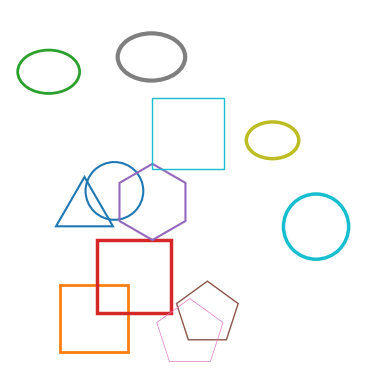[{"shape": "circle", "thickness": 1.5, "radius": 0.37, "center": [0.297, 0.504]}, {"shape": "triangle", "thickness": 1.5, "radius": 0.43, "center": [0.219, 0.455]}, {"shape": "square", "thickness": 2, "radius": 0.44, "center": [0.244, 0.173]}, {"shape": "oval", "thickness": 2, "radius": 0.4, "center": [0.126, 0.814]}, {"shape": "square", "thickness": 2.5, "radius": 0.48, "center": [0.348, 0.282]}, {"shape": "hexagon", "thickness": 1.5, "radius": 0.49, "center": [0.396, 0.475]}, {"shape": "pentagon", "thickness": 1, "radius": 0.42, "center": [0.539, 0.186]}, {"shape": "pentagon", "thickness": 0.5, "radius": 0.45, "center": [0.493, 0.134]}, {"shape": "oval", "thickness": 3, "radius": 0.44, "center": [0.393, 0.852]}, {"shape": "oval", "thickness": 2.5, "radius": 0.34, "center": [0.708, 0.636]}, {"shape": "square", "thickness": 1, "radius": 0.46, "center": [0.489, 0.653]}, {"shape": "circle", "thickness": 2.5, "radius": 0.42, "center": [0.821, 0.411]}]